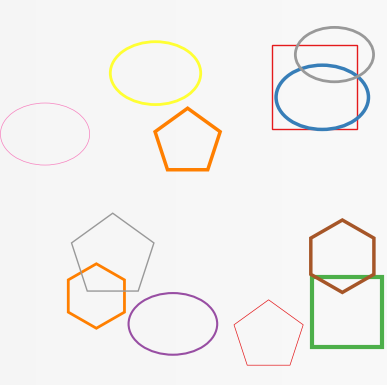[{"shape": "square", "thickness": 1, "radius": 0.55, "center": [0.811, 0.774]}, {"shape": "pentagon", "thickness": 0.5, "radius": 0.47, "center": [0.693, 0.127]}, {"shape": "oval", "thickness": 2.5, "radius": 0.6, "center": [0.832, 0.747]}, {"shape": "square", "thickness": 3, "radius": 0.46, "center": [0.895, 0.19]}, {"shape": "oval", "thickness": 1.5, "radius": 0.57, "center": [0.446, 0.159]}, {"shape": "pentagon", "thickness": 2.5, "radius": 0.44, "center": [0.484, 0.631]}, {"shape": "hexagon", "thickness": 2, "radius": 0.42, "center": [0.249, 0.231]}, {"shape": "oval", "thickness": 2, "radius": 0.58, "center": [0.401, 0.81]}, {"shape": "hexagon", "thickness": 2.5, "radius": 0.47, "center": [0.883, 0.334]}, {"shape": "oval", "thickness": 0.5, "radius": 0.58, "center": [0.116, 0.652]}, {"shape": "pentagon", "thickness": 1, "radius": 0.56, "center": [0.291, 0.334]}, {"shape": "oval", "thickness": 2, "radius": 0.5, "center": [0.863, 0.858]}]